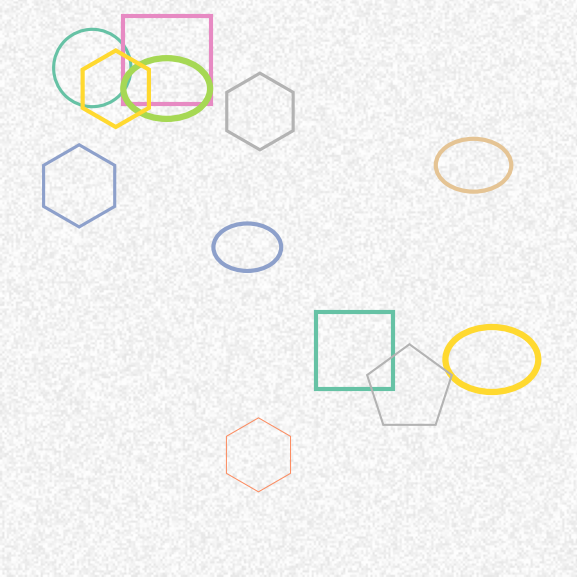[{"shape": "square", "thickness": 2, "radius": 0.33, "center": [0.613, 0.392]}, {"shape": "circle", "thickness": 1.5, "radius": 0.33, "center": [0.16, 0.881]}, {"shape": "hexagon", "thickness": 0.5, "radius": 0.32, "center": [0.448, 0.212]}, {"shape": "hexagon", "thickness": 1.5, "radius": 0.36, "center": [0.137, 0.677]}, {"shape": "oval", "thickness": 2, "radius": 0.29, "center": [0.428, 0.571]}, {"shape": "square", "thickness": 2, "radius": 0.38, "center": [0.289, 0.895]}, {"shape": "oval", "thickness": 3, "radius": 0.38, "center": [0.289, 0.846]}, {"shape": "oval", "thickness": 3, "radius": 0.4, "center": [0.852, 0.377]}, {"shape": "hexagon", "thickness": 2, "radius": 0.33, "center": [0.2, 0.845]}, {"shape": "oval", "thickness": 2, "radius": 0.33, "center": [0.82, 0.713]}, {"shape": "hexagon", "thickness": 1.5, "radius": 0.33, "center": [0.45, 0.806]}, {"shape": "pentagon", "thickness": 1, "radius": 0.39, "center": [0.709, 0.326]}]